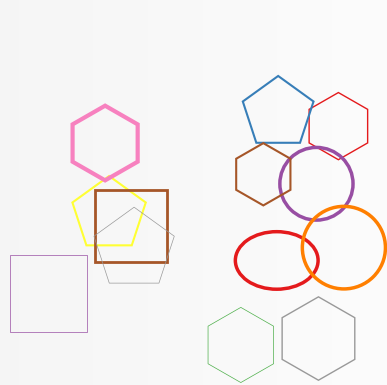[{"shape": "hexagon", "thickness": 1, "radius": 0.44, "center": [0.873, 0.672]}, {"shape": "oval", "thickness": 2.5, "radius": 0.53, "center": [0.714, 0.324]}, {"shape": "pentagon", "thickness": 1.5, "radius": 0.48, "center": [0.718, 0.707]}, {"shape": "hexagon", "thickness": 0.5, "radius": 0.49, "center": [0.621, 0.104]}, {"shape": "circle", "thickness": 2.5, "radius": 0.47, "center": [0.817, 0.523]}, {"shape": "square", "thickness": 0.5, "radius": 0.5, "center": [0.124, 0.238]}, {"shape": "circle", "thickness": 2.5, "radius": 0.54, "center": [0.887, 0.357]}, {"shape": "pentagon", "thickness": 1.5, "radius": 0.5, "center": [0.282, 0.443]}, {"shape": "hexagon", "thickness": 1.5, "radius": 0.4, "center": [0.68, 0.547]}, {"shape": "square", "thickness": 2, "radius": 0.46, "center": [0.338, 0.414]}, {"shape": "hexagon", "thickness": 3, "radius": 0.48, "center": [0.271, 0.628]}, {"shape": "pentagon", "thickness": 0.5, "radius": 0.55, "center": [0.346, 0.353]}, {"shape": "hexagon", "thickness": 1, "radius": 0.54, "center": [0.822, 0.121]}]